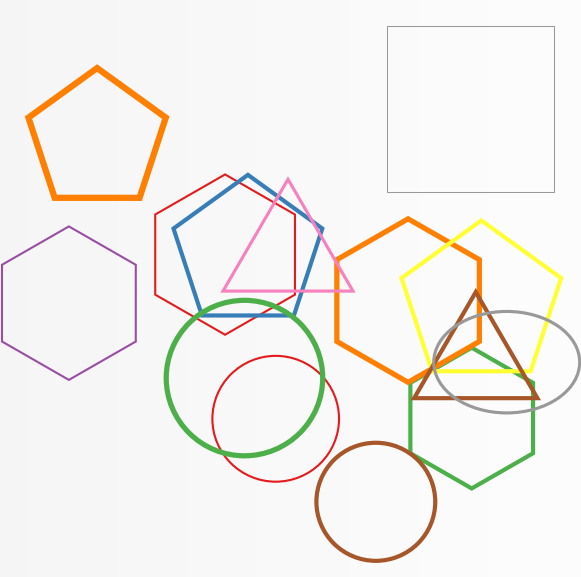[{"shape": "circle", "thickness": 1, "radius": 0.54, "center": [0.474, 0.274]}, {"shape": "hexagon", "thickness": 1, "radius": 0.69, "center": [0.387, 0.558]}, {"shape": "pentagon", "thickness": 2, "radius": 0.67, "center": [0.427, 0.562]}, {"shape": "circle", "thickness": 2.5, "radius": 0.67, "center": [0.421, 0.344]}, {"shape": "hexagon", "thickness": 2, "radius": 0.61, "center": [0.812, 0.275]}, {"shape": "hexagon", "thickness": 1, "radius": 0.66, "center": [0.119, 0.474]}, {"shape": "hexagon", "thickness": 2.5, "radius": 0.71, "center": [0.702, 0.479]}, {"shape": "pentagon", "thickness": 3, "radius": 0.62, "center": [0.167, 0.757]}, {"shape": "pentagon", "thickness": 2, "radius": 0.72, "center": [0.828, 0.473]}, {"shape": "triangle", "thickness": 2, "radius": 0.61, "center": [0.819, 0.371]}, {"shape": "circle", "thickness": 2, "radius": 0.51, "center": [0.647, 0.13]}, {"shape": "triangle", "thickness": 1.5, "radius": 0.65, "center": [0.495, 0.56]}, {"shape": "oval", "thickness": 1.5, "radius": 0.63, "center": [0.872, 0.372]}, {"shape": "square", "thickness": 0.5, "radius": 0.72, "center": [0.809, 0.81]}]